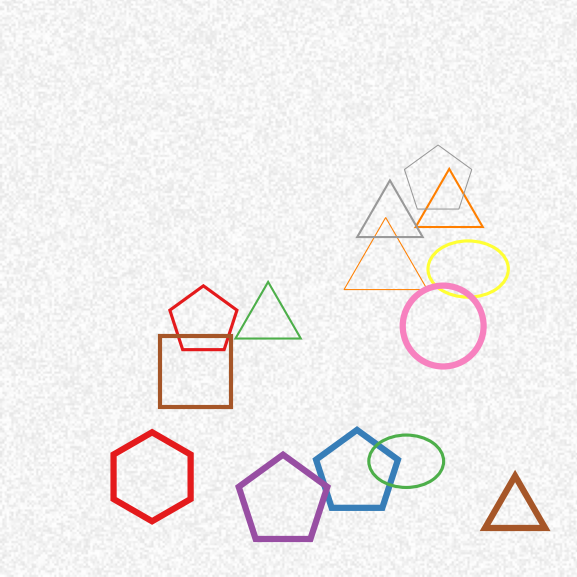[{"shape": "pentagon", "thickness": 1.5, "radius": 0.31, "center": [0.352, 0.443]}, {"shape": "hexagon", "thickness": 3, "radius": 0.39, "center": [0.263, 0.174]}, {"shape": "pentagon", "thickness": 3, "radius": 0.37, "center": [0.618, 0.18]}, {"shape": "triangle", "thickness": 1, "radius": 0.33, "center": [0.464, 0.446]}, {"shape": "oval", "thickness": 1.5, "radius": 0.32, "center": [0.703, 0.2]}, {"shape": "pentagon", "thickness": 3, "radius": 0.4, "center": [0.49, 0.131]}, {"shape": "triangle", "thickness": 0.5, "radius": 0.42, "center": [0.668, 0.539]}, {"shape": "triangle", "thickness": 1, "radius": 0.34, "center": [0.778, 0.64]}, {"shape": "oval", "thickness": 1.5, "radius": 0.35, "center": [0.811, 0.533]}, {"shape": "square", "thickness": 2, "radius": 0.31, "center": [0.339, 0.356]}, {"shape": "triangle", "thickness": 3, "radius": 0.3, "center": [0.892, 0.115]}, {"shape": "circle", "thickness": 3, "radius": 0.35, "center": [0.767, 0.435]}, {"shape": "pentagon", "thickness": 0.5, "radius": 0.31, "center": [0.759, 0.687]}, {"shape": "triangle", "thickness": 1, "radius": 0.33, "center": [0.675, 0.621]}]